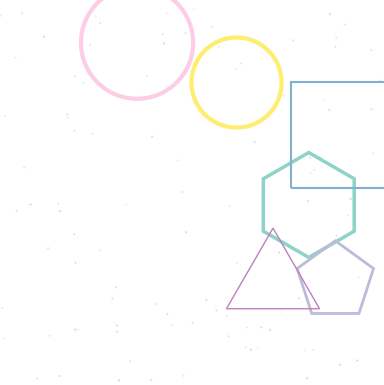[{"shape": "hexagon", "thickness": 2.5, "radius": 0.68, "center": [0.802, 0.468]}, {"shape": "pentagon", "thickness": 2, "radius": 0.52, "center": [0.871, 0.27]}, {"shape": "square", "thickness": 1.5, "radius": 0.69, "center": [0.894, 0.65]}, {"shape": "circle", "thickness": 3, "radius": 0.73, "center": [0.356, 0.889]}, {"shape": "triangle", "thickness": 1, "radius": 0.7, "center": [0.709, 0.268]}, {"shape": "circle", "thickness": 3, "radius": 0.59, "center": [0.614, 0.786]}]